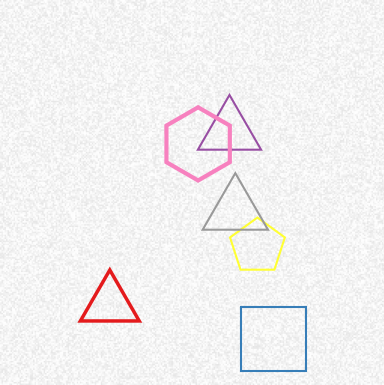[{"shape": "triangle", "thickness": 2.5, "radius": 0.44, "center": [0.285, 0.21]}, {"shape": "square", "thickness": 1.5, "radius": 0.42, "center": [0.71, 0.119]}, {"shape": "triangle", "thickness": 1.5, "radius": 0.47, "center": [0.596, 0.659]}, {"shape": "pentagon", "thickness": 1.5, "radius": 0.37, "center": [0.669, 0.36]}, {"shape": "hexagon", "thickness": 3, "radius": 0.48, "center": [0.515, 0.626]}, {"shape": "triangle", "thickness": 1.5, "radius": 0.49, "center": [0.611, 0.452]}]